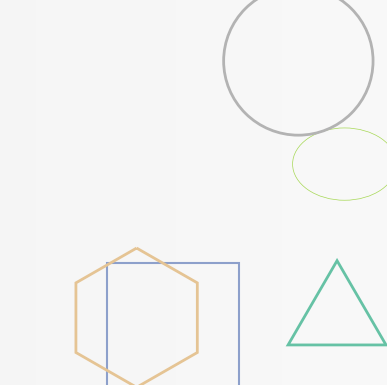[{"shape": "triangle", "thickness": 2, "radius": 0.73, "center": [0.87, 0.177]}, {"shape": "square", "thickness": 1.5, "radius": 0.85, "center": [0.447, 0.145]}, {"shape": "oval", "thickness": 0.5, "radius": 0.67, "center": [0.889, 0.574]}, {"shape": "hexagon", "thickness": 2, "radius": 0.9, "center": [0.353, 0.175]}, {"shape": "circle", "thickness": 2, "radius": 0.96, "center": [0.77, 0.842]}]